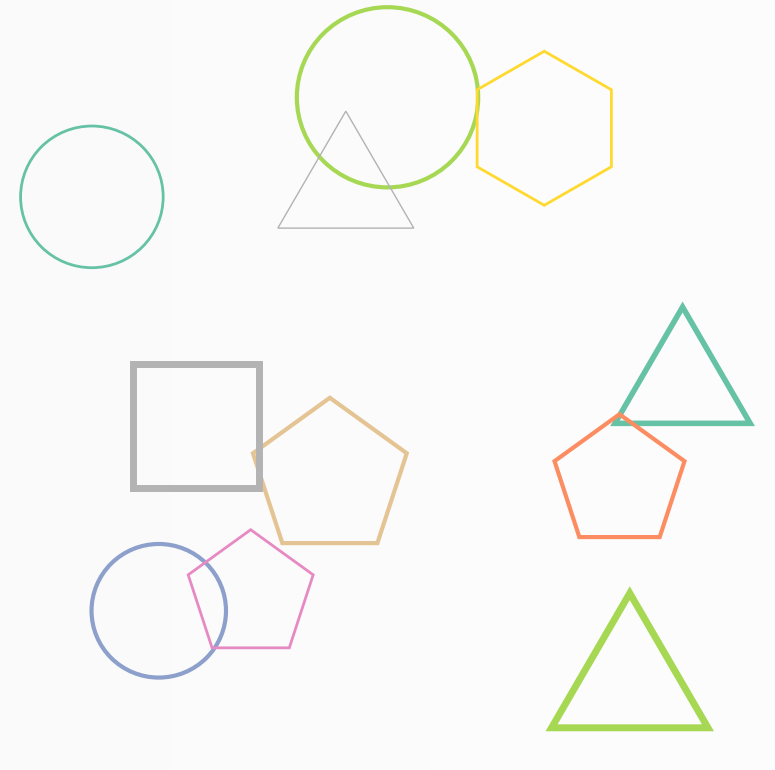[{"shape": "circle", "thickness": 1, "radius": 0.46, "center": [0.119, 0.744]}, {"shape": "triangle", "thickness": 2, "radius": 0.5, "center": [0.881, 0.501]}, {"shape": "pentagon", "thickness": 1.5, "radius": 0.44, "center": [0.799, 0.374]}, {"shape": "circle", "thickness": 1.5, "radius": 0.43, "center": [0.205, 0.207]}, {"shape": "pentagon", "thickness": 1, "radius": 0.42, "center": [0.323, 0.227]}, {"shape": "circle", "thickness": 1.5, "radius": 0.59, "center": [0.5, 0.874]}, {"shape": "triangle", "thickness": 2.5, "radius": 0.58, "center": [0.813, 0.113]}, {"shape": "hexagon", "thickness": 1, "radius": 0.5, "center": [0.702, 0.833]}, {"shape": "pentagon", "thickness": 1.5, "radius": 0.52, "center": [0.426, 0.379]}, {"shape": "triangle", "thickness": 0.5, "radius": 0.51, "center": [0.446, 0.754]}, {"shape": "square", "thickness": 2.5, "radius": 0.41, "center": [0.253, 0.447]}]